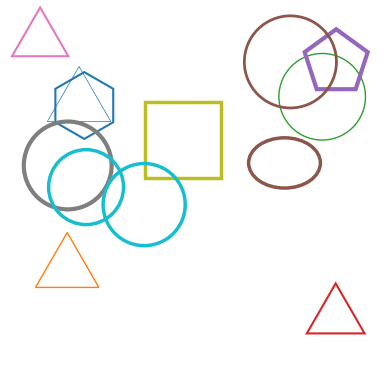[{"shape": "hexagon", "thickness": 1.5, "radius": 0.43, "center": [0.219, 0.726]}, {"shape": "triangle", "thickness": 0.5, "radius": 0.48, "center": [0.205, 0.732]}, {"shape": "triangle", "thickness": 1, "radius": 0.48, "center": [0.175, 0.301]}, {"shape": "circle", "thickness": 1, "radius": 0.56, "center": [0.837, 0.749]}, {"shape": "triangle", "thickness": 1.5, "radius": 0.43, "center": [0.872, 0.177]}, {"shape": "pentagon", "thickness": 3, "radius": 0.43, "center": [0.873, 0.838]}, {"shape": "circle", "thickness": 2, "radius": 0.6, "center": [0.754, 0.839]}, {"shape": "oval", "thickness": 2.5, "radius": 0.47, "center": [0.739, 0.577]}, {"shape": "triangle", "thickness": 1.5, "radius": 0.42, "center": [0.104, 0.896]}, {"shape": "circle", "thickness": 3, "radius": 0.57, "center": [0.176, 0.57]}, {"shape": "square", "thickness": 2.5, "radius": 0.49, "center": [0.476, 0.635]}, {"shape": "circle", "thickness": 2.5, "radius": 0.49, "center": [0.224, 0.514]}, {"shape": "circle", "thickness": 2.5, "radius": 0.53, "center": [0.374, 0.469]}]